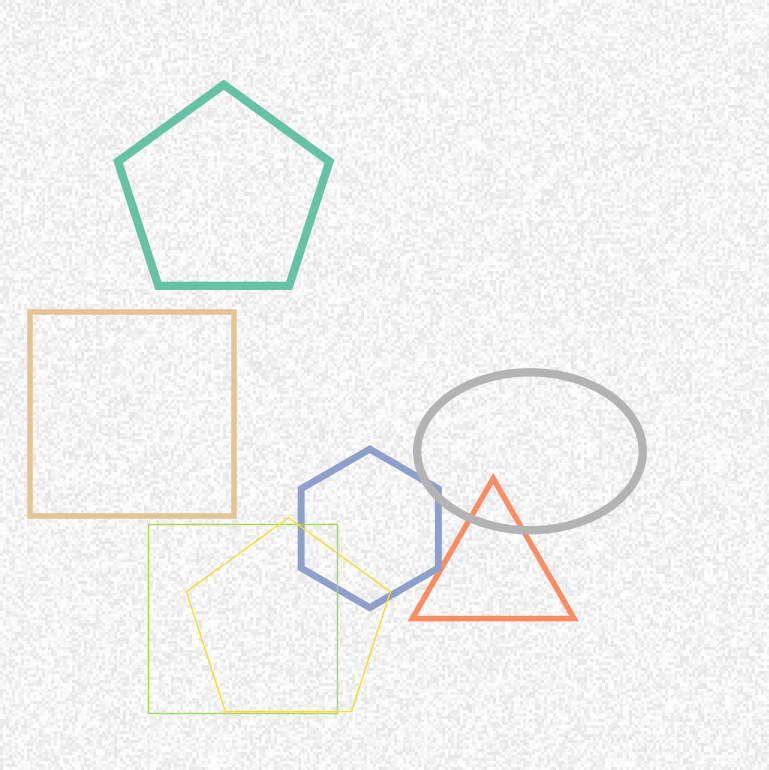[{"shape": "pentagon", "thickness": 3, "radius": 0.72, "center": [0.291, 0.746]}, {"shape": "triangle", "thickness": 2, "radius": 0.61, "center": [0.641, 0.257]}, {"shape": "hexagon", "thickness": 2.5, "radius": 0.51, "center": [0.48, 0.314]}, {"shape": "square", "thickness": 0.5, "radius": 0.61, "center": [0.315, 0.196]}, {"shape": "pentagon", "thickness": 0.5, "radius": 0.7, "center": [0.375, 0.188]}, {"shape": "square", "thickness": 2, "radius": 0.66, "center": [0.171, 0.463]}, {"shape": "oval", "thickness": 3, "radius": 0.73, "center": [0.688, 0.414]}]